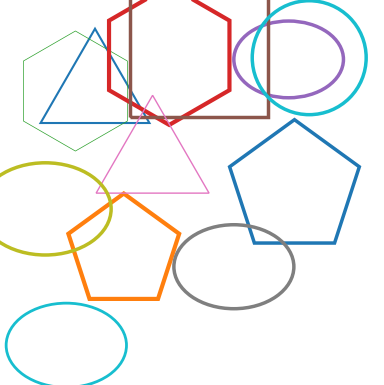[{"shape": "triangle", "thickness": 1.5, "radius": 0.82, "center": [0.247, 0.762]}, {"shape": "pentagon", "thickness": 2.5, "radius": 0.89, "center": [0.765, 0.512]}, {"shape": "pentagon", "thickness": 3, "radius": 0.76, "center": [0.321, 0.346]}, {"shape": "hexagon", "thickness": 0.5, "radius": 0.78, "center": [0.196, 0.764]}, {"shape": "hexagon", "thickness": 3, "radius": 0.9, "center": [0.44, 0.856]}, {"shape": "oval", "thickness": 2.5, "radius": 0.71, "center": [0.75, 0.846]}, {"shape": "square", "thickness": 2.5, "radius": 0.89, "center": [0.517, 0.874]}, {"shape": "triangle", "thickness": 1, "radius": 0.85, "center": [0.396, 0.583]}, {"shape": "oval", "thickness": 2.5, "radius": 0.78, "center": [0.607, 0.307]}, {"shape": "oval", "thickness": 2.5, "radius": 0.86, "center": [0.118, 0.457]}, {"shape": "oval", "thickness": 2, "radius": 0.78, "center": [0.172, 0.103]}, {"shape": "circle", "thickness": 2.5, "radius": 0.74, "center": [0.803, 0.85]}]